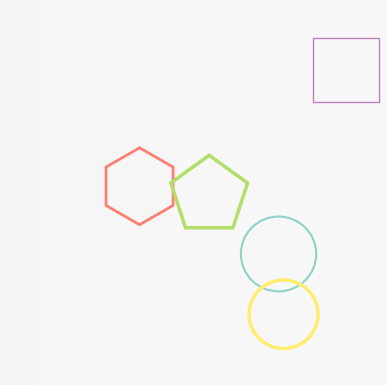[{"shape": "circle", "thickness": 1.5, "radius": 0.49, "center": [0.719, 0.34]}, {"shape": "hexagon", "thickness": 2, "radius": 0.5, "center": [0.36, 0.516]}, {"shape": "pentagon", "thickness": 2.5, "radius": 0.52, "center": [0.54, 0.493]}, {"shape": "square", "thickness": 1, "radius": 0.42, "center": [0.893, 0.818]}, {"shape": "circle", "thickness": 2.5, "radius": 0.45, "center": [0.732, 0.184]}]